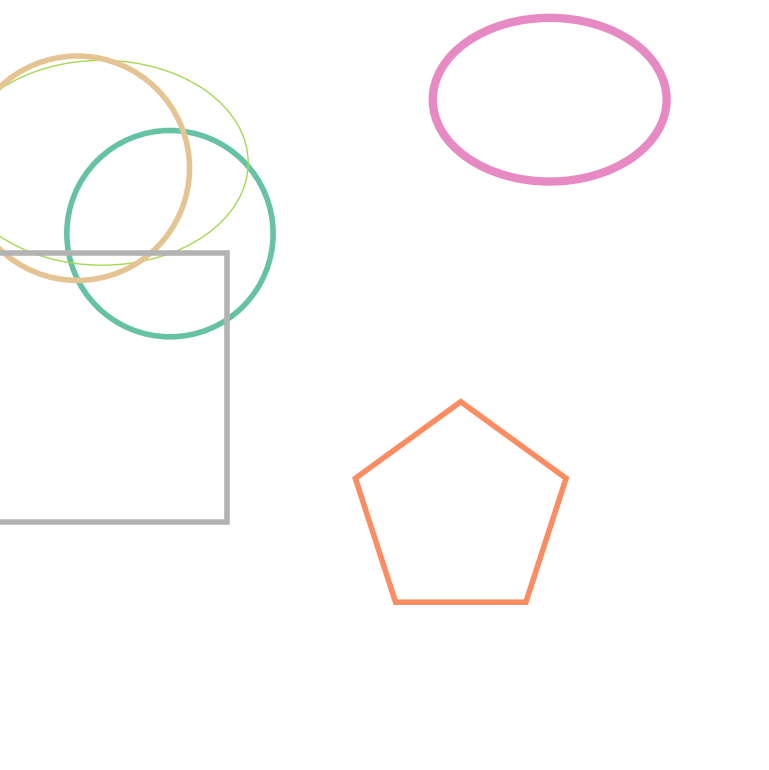[{"shape": "circle", "thickness": 2, "radius": 0.67, "center": [0.221, 0.697]}, {"shape": "pentagon", "thickness": 2, "radius": 0.72, "center": [0.598, 0.334]}, {"shape": "oval", "thickness": 3, "radius": 0.76, "center": [0.714, 0.871]}, {"shape": "oval", "thickness": 0.5, "radius": 0.95, "center": [0.132, 0.789]}, {"shape": "circle", "thickness": 2, "radius": 0.73, "center": [0.1, 0.782]}, {"shape": "square", "thickness": 2, "radius": 0.87, "center": [0.12, 0.497]}]